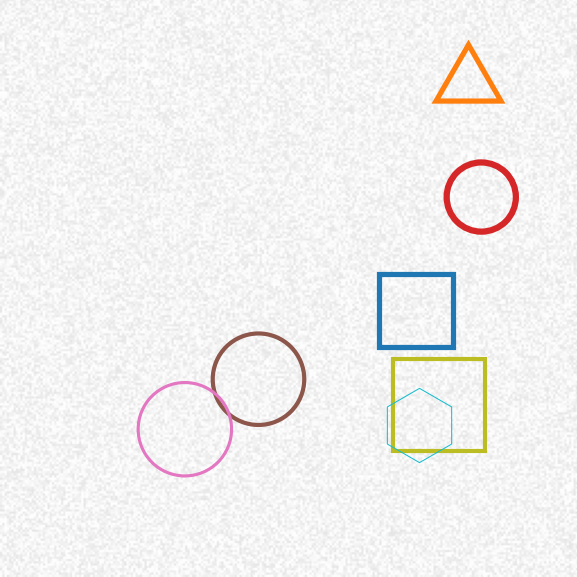[{"shape": "square", "thickness": 2.5, "radius": 0.32, "center": [0.72, 0.461]}, {"shape": "triangle", "thickness": 2.5, "radius": 0.32, "center": [0.811, 0.857]}, {"shape": "circle", "thickness": 3, "radius": 0.3, "center": [0.833, 0.658]}, {"shape": "circle", "thickness": 2, "radius": 0.4, "center": [0.448, 0.342]}, {"shape": "circle", "thickness": 1.5, "radius": 0.4, "center": [0.32, 0.256]}, {"shape": "square", "thickness": 2, "radius": 0.4, "center": [0.76, 0.298]}, {"shape": "hexagon", "thickness": 0.5, "radius": 0.32, "center": [0.726, 0.262]}]